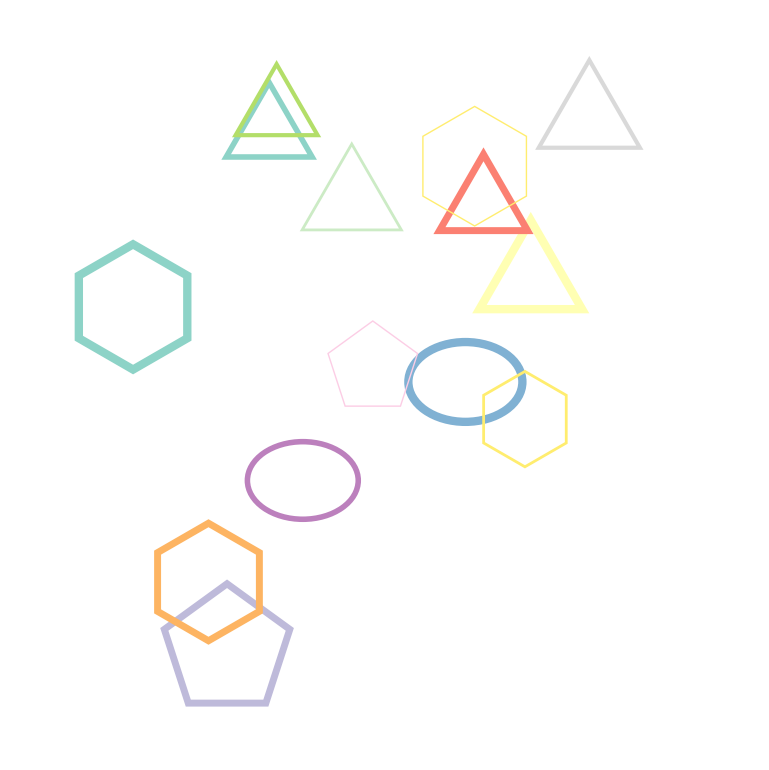[{"shape": "hexagon", "thickness": 3, "radius": 0.41, "center": [0.173, 0.601]}, {"shape": "triangle", "thickness": 2, "radius": 0.32, "center": [0.35, 0.828]}, {"shape": "triangle", "thickness": 3, "radius": 0.38, "center": [0.689, 0.637]}, {"shape": "pentagon", "thickness": 2.5, "radius": 0.43, "center": [0.295, 0.156]}, {"shape": "triangle", "thickness": 2.5, "radius": 0.33, "center": [0.628, 0.734]}, {"shape": "oval", "thickness": 3, "radius": 0.37, "center": [0.604, 0.504]}, {"shape": "hexagon", "thickness": 2.5, "radius": 0.38, "center": [0.271, 0.244]}, {"shape": "triangle", "thickness": 1.5, "radius": 0.31, "center": [0.359, 0.855]}, {"shape": "pentagon", "thickness": 0.5, "radius": 0.31, "center": [0.484, 0.522]}, {"shape": "triangle", "thickness": 1.5, "radius": 0.38, "center": [0.765, 0.846]}, {"shape": "oval", "thickness": 2, "radius": 0.36, "center": [0.393, 0.376]}, {"shape": "triangle", "thickness": 1, "radius": 0.37, "center": [0.457, 0.739]}, {"shape": "hexagon", "thickness": 0.5, "radius": 0.39, "center": [0.616, 0.784]}, {"shape": "hexagon", "thickness": 1, "radius": 0.31, "center": [0.682, 0.456]}]